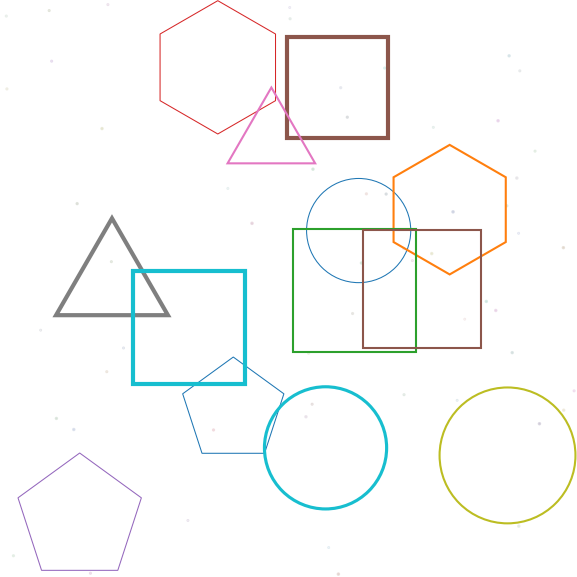[{"shape": "circle", "thickness": 0.5, "radius": 0.45, "center": [0.621, 0.6]}, {"shape": "pentagon", "thickness": 0.5, "radius": 0.46, "center": [0.404, 0.289]}, {"shape": "hexagon", "thickness": 1, "radius": 0.56, "center": [0.779, 0.636]}, {"shape": "square", "thickness": 1, "radius": 0.53, "center": [0.614, 0.496]}, {"shape": "hexagon", "thickness": 0.5, "radius": 0.58, "center": [0.377, 0.883]}, {"shape": "pentagon", "thickness": 0.5, "radius": 0.56, "center": [0.138, 0.102]}, {"shape": "square", "thickness": 1, "radius": 0.51, "center": [0.731, 0.499]}, {"shape": "square", "thickness": 2, "radius": 0.44, "center": [0.585, 0.847]}, {"shape": "triangle", "thickness": 1, "radius": 0.44, "center": [0.47, 0.76]}, {"shape": "triangle", "thickness": 2, "radius": 0.56, "center": [0.194, 0.509]}, {"shape": "circle", "thickness": 1, "radius": 0.59, "center": [0.879, 0.211]}, {"shape": "circle", "thickness": 1.5, "radius": 0.53, "center": [0.564, 0.224]}, {"shape": "square", "thickness": 2, "radius": 0.49, "center": [0.328, 0.432]}]